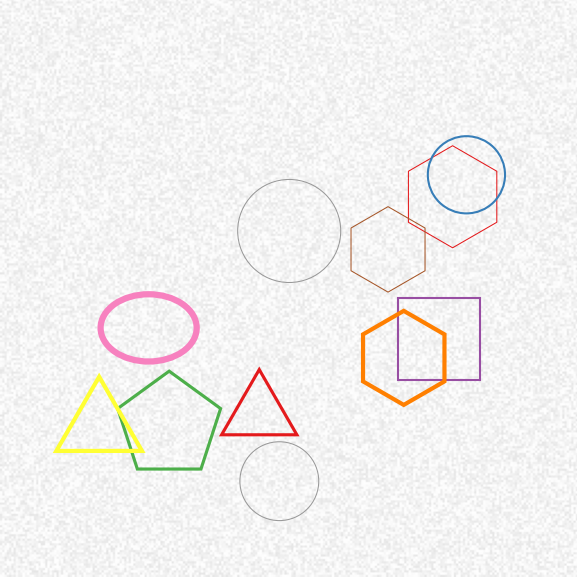[{"shape": "triangle", "thickness": 1.5, "radius": 0.38, "center": [0.449, 0.284]}, {"shape": "hexagon", "thickness": 0.5, "radius": 0.44, "center": [0.784, 0.658]}, {"shape": "circle", "thickness": 1, "radius": 0.33, "center": [0.808, 0.696]}, {"shape": "pentagon", "thickness": 1.5, "radius": 0.47, "center": [0.293, 0.263]}, {"shape": "square", "thickness": 1, "radius": 0.35, "center": [0.761, 0.412]}, {"shape": "hexagon", "thickness": 2, "radius": 0.41, "center": [0.699, 0.379]}, {"shape": "triangle", "thickness": 2, "radius": 0.43, "center": [0.172, 0.261]}, {"shape": "hexagon", "thickness": 0.5, "radius": 0.37, "center": [0.672, 0.567]}, {"shape": "oval", "thickness": 3, "radius": 0.42, "center": [0.257, 0.431]}, {"shape": "circle", "thickness": 0.5, "radius": 0.45, "center": [0.501, 0.599]}, {"shape": "circle", "thickness": 0.5, "radius": 0.34, "center": [0.484, 0.166]}]